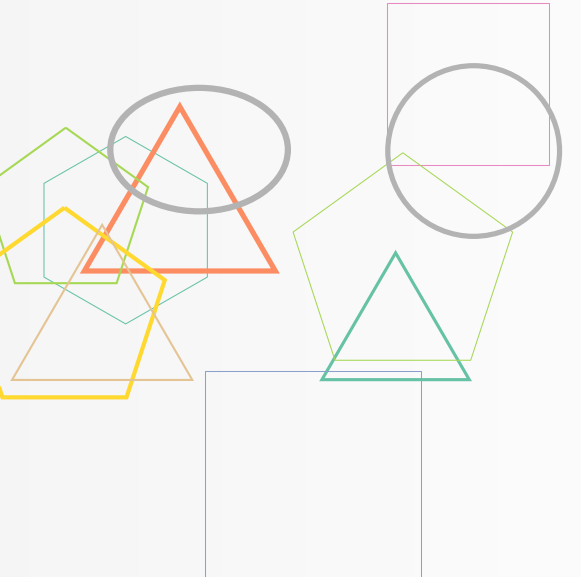[{"shape": "triangle", "thickness": 1.5, "radius": 0.73, "center": [0.681, 0.415]}, {"shape": "hexagon", "thickness": 0.5, "radius": 0.81, "center": [0.216, 0.601]}, {"shape": "triangle", "thickness": 2.5, "radius": 0.95, "center": [0.309, 0.625]}, {"shape": "square", "thickness": 0.5, "radius": 0.93, "center": [0.539, 0.172]}, {"shape": "square", "thickness": 0.5, "radius": 0.7, "center": [0.805, 0.854]}, {"shape": "pentagon", "thickness": 0.5, "radius": 0.99, "center": [0.693, 0.536]}, {"shape": "pentagon", "thickness": 1, "radius": 0.74, "center": [0.113, 0.629]}, {"shape": "pentagon", "thickness": 2, "radius": 0.91, "center": [0.111, 0.458]}, {"shape": "triangle", "thickness": 1, "radius": 0.9, "center": [0.176, 0.431]}, {"shape": "oval", "thickness": 3, "radius": 0.76, "center": [0.343, 0.74]}, {"shape": "circle", "thickness": 2.5, "radius": 0.74, "center": [0.815, 0.738]}]